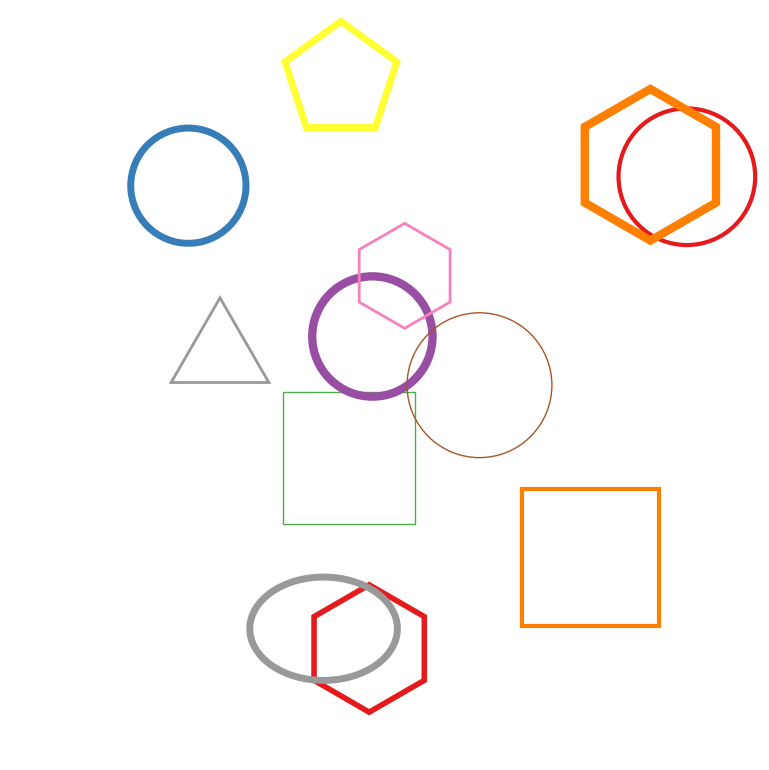[{"shape": "hexagon", "thickness": 2, "radius": 0.41, "center": [0.479, 0.158]}, {"shape": "circle", "thickness": 1.5, "radius": 0.44, "center": [0.892, 0.77]}, {"shape": "circle", "thickness": 2.5, "radius": 0.37, "center": [0.245, 0.759]}, {"shape": "square", "thickness": 0.5, "radius": 0.43, "center": [0.453, 0.405]}, {"shape": "circle", "thickness": 3, "radius": 0.39, "center": [0.484, 0.563]}, {"shape": "hexagon", "thickness": 3, "radius": 0.49, "center": [0.845, 0.786]}, {"shape": "square", "thickness": 1.5, "radius": 0.44, "center": [0.767, 0.276]}, {"shape": "pentagon", "thickness": 2.5, "radius": 0.38, "center": [0.443, 0.896]}, {"shape": "circle", "thickness": 0.5, "radius": 0.47, "center": [0.623, 0.5]}, {"shape": "hexagon", "thickness": 1, "radius": 0.34, "center": [0.526, 0.642]}, {"shape": "oval", "thickness": 2.5, "radius": 0.48, "center": [0.42, 0.183]}, {"shape": "triangle", "thickness": 1, "radius": 0.37, "center": [0.286, 0.54]}]